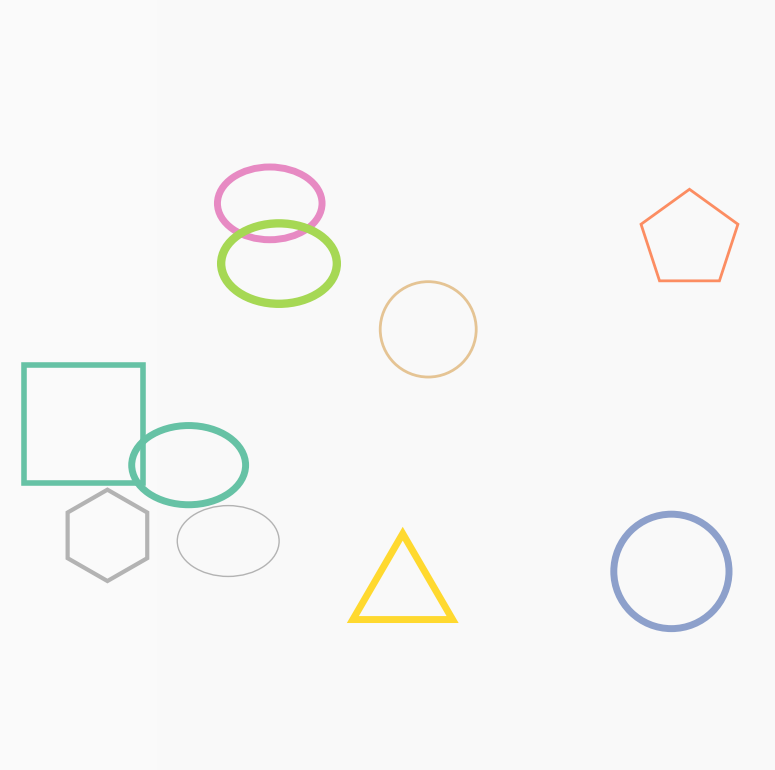[{"shape": "square", "thickness": 2, "radius": 0.38, "center": [0.108, 0.45]}, {"shape": "oval", "thickness": 2.5, "radius": 0.37, "center": [0.243, 0.396]}, {"shape": "pentagon", "thickness": 1, "radius": 0.33, "center": [0.89, 0.688]}, {"shape": "circle", "thickness": 2.5, "radius": 0.37, "center": [0.866, 0.258]}, {"shape": "oval", "thickness": 2.5, "radius": 0.34, "center": [0.348, 0.736]}, {"shape": "oval", "thickness": 3, "radius": 0.37, "center": [0.36, 0.658]}, {"shape": "triangle", "thickness": 2.5, "radius": 0.37, "center": [0.52, 0.233]}, {"shape": "circle", "thickness": 1, "radius": 0.31, "center": [0.553, 0.572]}, {"shape": "hexagon", "thickness": 1.5, "radius": 0.3, "center": [0.139, 0.305]}, {"shape": "oval", "thickness": 0.5, "radius": 0.33, "center": [0.294, 0.297]}]